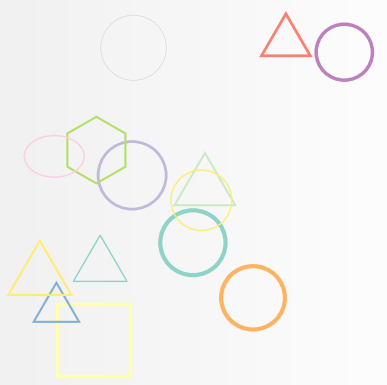[{"shape": "circle", "thickness": 3, "radius": 0.42, "center": [0.498, 0.37]}, {"shape": "triangle", "thickness": 1, "radius": 0.4, "center": [0.259, 0.309]}, {"shape": "square", "thickness": 2.5, "radius": 0.47, "center": [0.242, 0.117]}, {"shape": "circle", "thickness": 2, "radius": 0.44, "center": [0.341, 0.545]}, {"shape": "triangle", "thickness": 2, "radius": 0.36, "center": [0.738, 0.891]}, {"shape": "triangle", "thickness": 1.5, "radius": 0.34, "center": [0.146, 0.198]}, {"shape": "circle", "thickness": 3, "radius": 0.41, "center": [0.653, 0.226]}, {"shape": "hexagon", "thickness": 1.5, "radius": 0.43, "center": [0.249, 0.61]}, {"shape": "oval", "thickness": 1, "radius": 0.39, "center": [0.14, 0.594]}, {"shape": "circle", "thickness": 0.5, "radius": 0.42, "center": [0.345, 0.876]}, {"shape": "circle", "thickness": 2.5, "radius": 0.36, "center": [0.889, 0.864]}, {"shape": "triangle", "thickness": 1.5, "radius": 0.45, "center": [0.529, 0.512]}, {"shape": "circle", "thickness": 1, "radius": 0.39, "center": [0.52, 0.48]}, {"shape": "triangle", "thickness": 1.5, "radius": 0.47, "center": [0.103, 0.281]}]